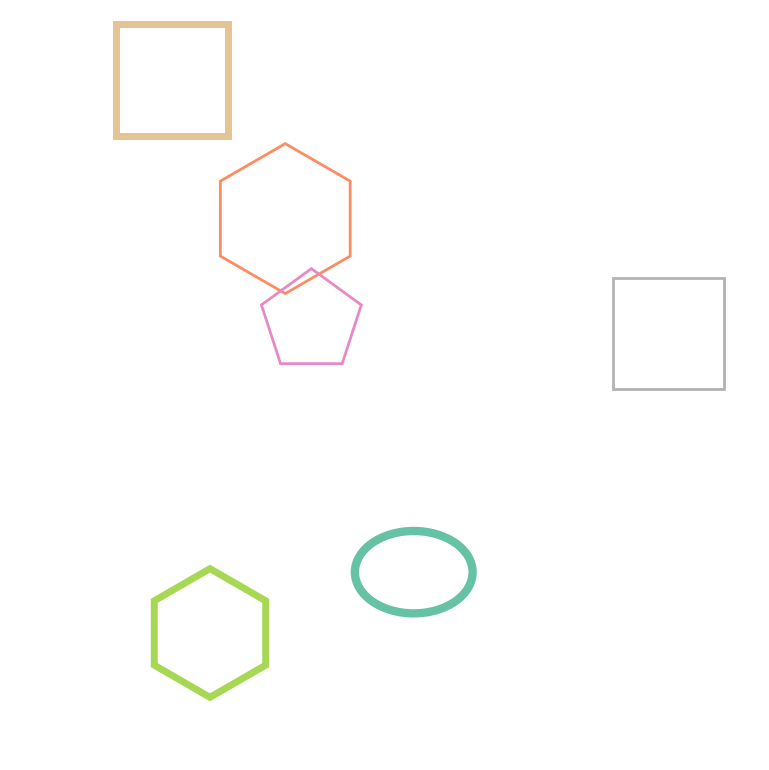[{"shape": "oval", "thickness": 3, "radius": 0.38, "center": [0.537, 0.257]}, {"shape": "hexagon", "thickness": 1, "radius": 0.49, "center": [0.37, 0.716]}, {"shape": "pentagon", "thickness": 1, "radius": 0.34, "center": [0.404, 0.583]}, {"shape": "hexagon", "thickness": 2.5, "radius": 0.42, "center": [0.273, 0.178]}, {"shape": "square", "thickness": 2.5, "radius": 0.36, "center": [0.223, 0.896]}, {"shape": "square", "thickness": 1, "radius": 0.36, "center": [0.868, 0.567]}]